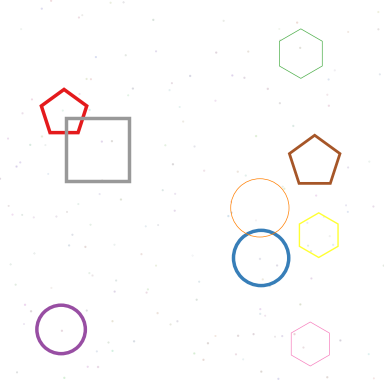[{"shape": "pentagon", "thickness": 2.5, "radius": 0.31, "center": [0.166, 0.706]}, {"shape": "circle", "thickness": 2.5, "radius": 0.36, "center": [0.678, 0.33]}, {"shape": "hexagon", "thickness": 0.5, "radius": 0.32, "center": [0.781, 0.861]}, {"shape": "circle", "thickness": 2.5, "radius": 0.31, "center": [0.159, 0.144]}, {"shape": "circle", "thickness": 0.5, "radius": 0.38, "center": [0.675, 0.46]}, {"shape": "hexagon", "thickness": 1, "radius": 0.29, "center": [0.828, 0.389]}, {"shape": "pentagon", "thickness": 2, "radius": 0.35, "center": [0.817, 0.58]}, {"shape": "hexagon", "thickness": 0.5, "radius": 0.29, "center": [0.806, 0.106]}, {"shape": "square", "thickness": 2.5, "radius": 0.41, "center": [0.254, 0.611]}]